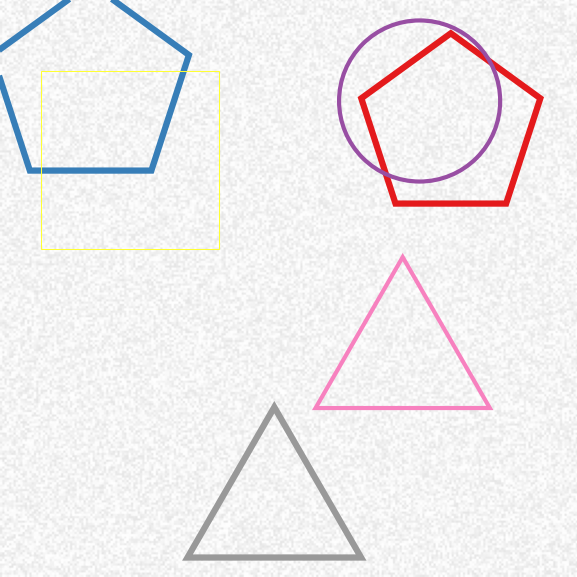[{"shape": "pentagon", "thickness": 3, "radius": 0.81, "center": [0.781, 0.778]}, {"shape": "pentagon", "thickness": 3, "radius": 0.9, "center": [0.157, 0.849]}, {"shape": "circle", "thickness": 2, "radius": 0.7, "center": [0.727, 0.824]}, {"shape": "square", "thickness": 0.5, "radius": 0.77, "center": [0.225, 0.722]}, {"shape": "triangle", "thickness": 2, "radius": 0.87, "center": [0.697, 0.38]}, {"shape": "triangle", "thickness": 3, "radius": 0.87, "center": [0.475, 0.121]}]